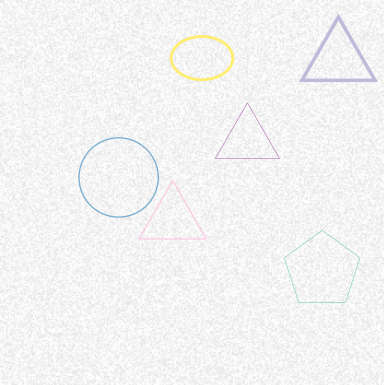[{"shape": "pentagon", "thickness": 0.5, "radius": 0.52, "center": [0.837, 0.298]}, {"shape": "triangle", "thickness": 2.5, "radius": 0.55, "center": [0.879, 0.846]}, {"shape": "circle", "thickness": 1, "radius": 0.51, "center": [0.308, 0.539]}, {"shape": "triangle", "thickness": 1, "radius": 0.5, "center": [0.448, 0.43]}, {"shape": "triangle", "thickness": 0.5, "radius": 0.48, "center": [0.643, 0.637]}, {"shape": "oval", "thickness": 2, "radius": 0.4, "center": [0.525, 0.849]}]